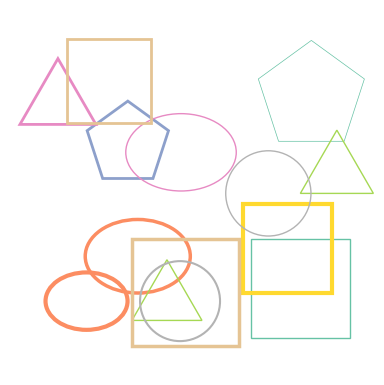[{"shape": "square", "thickness": 1, "radius": 0.64, "center": [0.78, 0.25]}, {"shape": "pentagon", "thickness": 0.5, "radius": 0.72, "center": [0.809, 0.75]}, {"shape": "oval", "thickness": 3, "radius": 0.53, "center": [0.225, 0.218]}, {"shape": "oval", "thickness": 2.5, "radius": 0.68, "center": [0.358, 0.334]}, {"shape": "pentagon", "thickness": 2, "radius": 0.56, "center": [0.332, 0.626]}, {"shape": "oval", "thickness": 1, "radius": 0.72, "center": [0.47, 0.604]}, {"shape": "triangle", "thickness": 2, "radius": 0.57, "center": [0.15, 0.734]}, {"shape": "triangle", "thickness": 1, "radius": 0.55, "center": [0.875, 0.552]}, {"shape": "triangle", "thickness": 1, "radius": 0.53, "center": [0.434, 0.22]}, {"shape": "square", "thickness": 3, "radius": 0.58, "center": [0.747, 0.355]}, {"shape": "square", "thickness": 2, "radius": 0.55, "center": [0.283, 0.79]}, {"shape": "square", "thickness": 2.5, "radius": 0.69, "center": [0.483, 0.241]}, {"shape": "circle", "thickness": 1.5, "radius": 0.52, "center": [0.468, 0.218]}, {"shape": "circle", "thickness": 1, "radius": 0.55, "center": [0.697, 0.498]}]